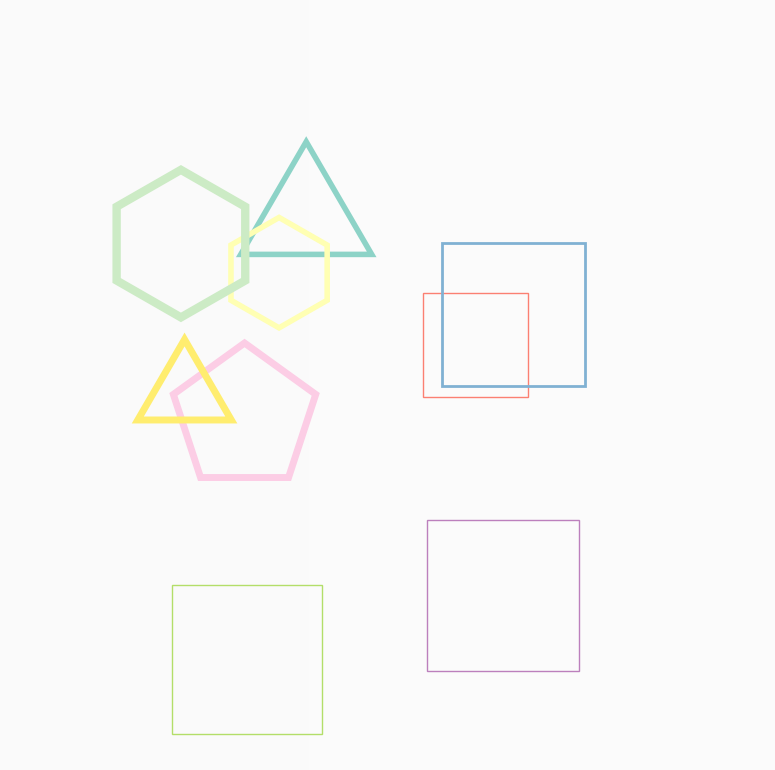[{"shape": "triangle", "thickness": 2, "radius": 0.49, "center": [0.395, 0.718]}, {"shape": "hexagon", "thickness": 2, "radius": 0.36, "center": [0.36, 0.646]}, {"shape": "square", "thickness": 0.5, "radius": 0.34, "center": [0.614, 0.552]}, {"shape": "square", "thickness": 1, "radius": 0.46, "center": [0.663, 0.592]}, {"shape": "square", "thickness": 0.5, "radius": 0.48, "center": [0.319, 0.144]}, {"shape": "pentagon", "thickness": 2.5, "radius": 0.48, "center": [0.316, 0.458]}, {"shape": "square", "thickness": 0.5, "radius": 0.49, "center": [0.649, 0.227]}, {"shape": "hexagon", "thickness": 3, "radius": 0.48, "center": [0.233, 0.684]}, {"shape": "triangle", "thickness": 2.5, "radius": 0.35, "center": [0.238, 0.489]}]